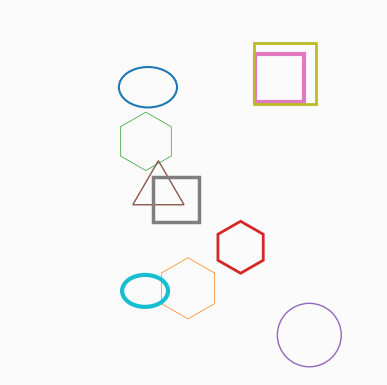[{"shape": "oval", "thickness": 1.5, "radius": 0.38, "center": [0.382, 0.773]}, {"shape": "hexagon", "thickness": 0.5, "radius": 0.4, "center": [0.485, 0.251]}, {"shape": "hexagon", "thickness": 0.5, "radius": 0.38, "center": [0.376, 0.633]}, {"shape": "hexagon", "thickness": 2, "radius": 0.34, "center": [0.621, 0.358]}, {"shape": "circle", "thickness": 1, "radius": 0.41, "center": [0.798, 0.13]}, {"shape": "triangle", "thickness": 1, "radius": 0.38, "center": [0.409, 0.506]}, {"shape": "square", "thickness": 3, "radius": 0.31, "center": [0.721, 0.797]}, {"shape": "square", "thickness": 2.5, "radius": 0.29, "center": [0.455, 0.483]}, {"shape": "square", "thickness": 2, "radius": 0.4, "center": [0.736, 0.809]}, {"shape": "oval", "thickness": 3, "radius": 0.3, "center": [0.374, 0.244]}]